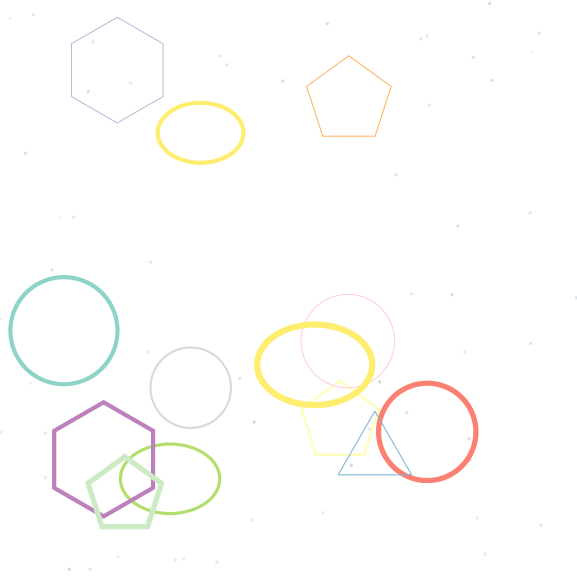[{"shape": "circle", "thickness": 2, "radius": 0.46, "center": [0.111, 0.427]}, {"shape": "pentagon", "thickness": 1, "radius": 0.35, "center": [0.589, 0.269]}, {"shape": "hexagon", "thickness": 0.5, "radius": 0.46, "center": [0.203, 0.878]}, {"shape": "circle", "thickness": 2.5, "radius": 0.42, "center": [0.74, 0.251]}, {"shape": "triangle", "thickness": 0.5, "radius": 0.37, "center": [0.649, 0.214]}, {"shape": "pentagon", "thickness": 0.5, "radius": 0.38, "center": [0.604, 0.826]}, {"shape": "oval", "thickness": 1.5, "radius": 0.43, "center": [0.294, 0.17]}, {"shape": "circle", "thickness": 0.5, "radius": 0.4, "center": [0.602, 0.409]}, {"shape": "circle", "thickness": 1, "radius": 0.35, "center": [0.33, 0.328]}, {"shape": "hexagon", "thickness": 2, "radius": 0.49, "center": [0.179, 0.204]}, {"shape": "pentagon", "thickness": 2.5, "radius": 0.34, "center": [0.216, 0.141]}, {"shape": "oval", "thickness": 3, "radius": 0.5, "center": [0.545, 0.367]}, {"shape": "oval", "thickness": 2, "radius": 0.37, "center": [0.347, 0.769]}]